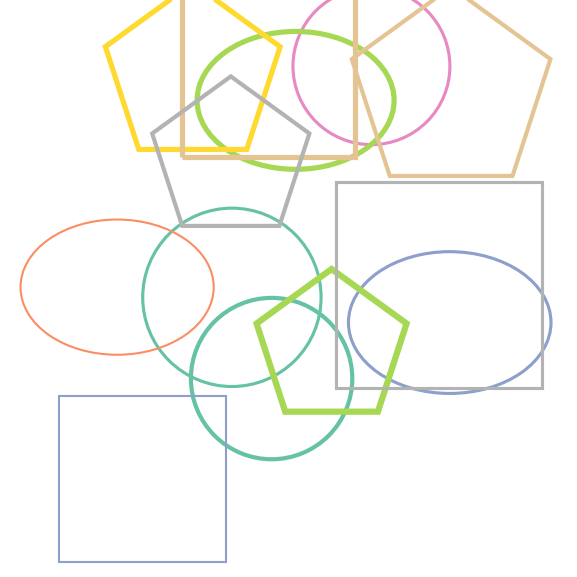[{"shape": "circle", "thickness": 2, "radius": 0.7, "center": [0.47, 0.344]}, {"shape": "circle", "thickness": 1.5, "radius": 0.77, "center": [0.402, 0.484]}, {"shape": "oval", "thickness": 1, "radius": 0.84, "center": [0.203, 0.502]}, {"shape": "oval", "thickness": 1.5, "radius": 0.88, "center": [0.779, 0.441]}, {"shape": "square", "thickness": 1, "radius": 0.72, "center": [0.247, 0.17]}, {"shape": "circle", "thickness": 1.5, "radius": 0.68, "center": [0.643, 0.885]}, {"shape": "oval", "thickness": 2.5, "radius": 0.85, "center": [0.512, 0.825]}, {"shape": "pentagon", "thickness": 3, "radius": 0.68, "center": [0.574, 0.397]}, {"shape": "pentagon", "thickness": 2.5, "radius": 0.8, "center": [0.334, 0.869]}, {"shape": "square", "thickness": 2.5, "radius": 0.75, "center": [0.465, 0.877]}, {"shape": "pentagon", "thickness": 2, "radius": 0.9, "center": [0.781, 0.841]}, {"shape": "pentagon", "thickness": 2, "radius": 0.72, "center": [0.4, 0.724]}, {"shape": "square", "thickness": 1.5, "radius": 0.89, "center": [0.759, 0.506]}]